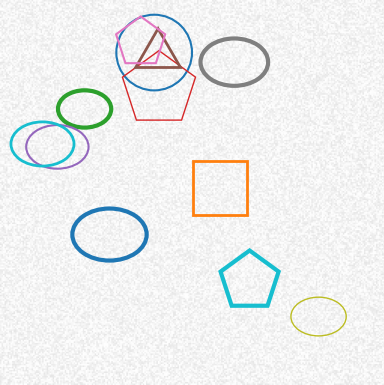[{"shape": "circle", "thickness": 1.5, "radius": 0.49, "center": [0.4, 0.863]}, {"shape": "oval", "thickness": 3, "radius": 0.48, "center": [0.284, 0.391]}, {"shape": "square", "thickness": 2, "radius": 0.35, "center": [0.571, 0.512]}, {"shape": "oval", "thickness": 3, "radius": 0.35, "center": [0.22, 0.717]}, {"shape": "pentagon", "thickness": 1, "radius": 0.5, "center": [0.413, 0.769]}, {"shape": "oval", "thickness": 1.5, "radius": 0.4, "center": [0.149, 0.619]}, {"shape": "triangle", "thickness": 2, "radius": 0.34, "center": [0.411, 0.858]}, {"shape": "pentagon", "thickness": 1.5, "radius": 0.34, "center": [0.365, 0.89]}, {"shape": "oval", "thickness": 3, "radius": 0.44, "center": [0.609, 0.839]}, {"shape": "oval", "thickness": 1, "radius": 0.36, "center": [0.827, 0.178]}, {"shape": "pentagon", "thickness": 3, "radius": 0.4, "center": [0.648, 0.27]}, {"shape": "oval", "thickness": 2, "radius": 0.41, "center": [0.11, 0.626]}]